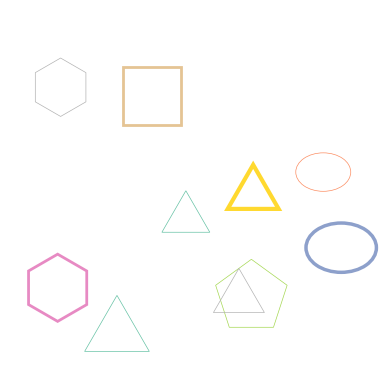[{"shape": "triangle", "thickness": 0.5, "radius": 0.49, "center": [0.304, 0.136]}, {"shape": "triangle", "thickness": 0.5, "radius": 0.36, "center": [0.483, 0.433]}, {"shape": "oval", "thickness": 0.5, "radius": 0.36, "center": [0.84, 0.553]}, {"shape": "oval", "thickness": 2.5, "radius": 0.46, "center": [0.886, 0.357]}, {"shape": "hexagon", "thickness": 2, "radius": 0.44, "center": [0.15, 0.253]}, {"shape": "pentagon", "thickness": 0.5, "radius": 0.49, "center": [0.653, 0.229]}, {"shape": "triangle", "thickness": 3, "radius": 0.38, "center": [0.658, 0.496]}, {"shape": "square", "thickness": 2, "radius": 0.38, "center": [0.395, 0.751]}, {"shape": "triangle", "thickness": 0.5, "radius": 0.38, "center": [0.621, 0.226]}, {"shape": "hexagon", "thickness": 0.5, "radius": 0.38, "center": [0.157, 0.773]}]